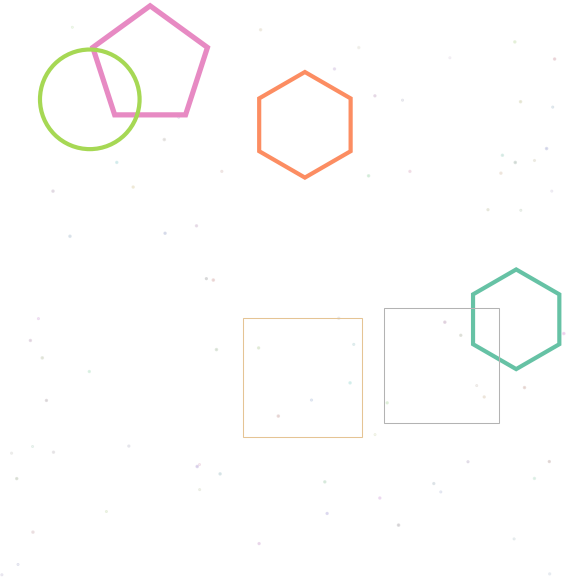[{"shape": "hexagon", "thickness": 2, "radius": 0.43, "center": [0.894, 0.446]}, {"shape": "hexagon", "thickness": 2, "radius": 0.46, "center": [0.528, 0.783]}, {"shape": "pentagon", "thickness": 2.5, "radius": 0.52, "center": [0.26, 0.885]}, {"shape": "circle", "thickness": 2, "radius": 0.43, "center": [0.155, 0.827]}, {"shape": "square", "thickness": 0.5, "radius": 0.52, "center": [0.525, 0.345]}, {"shape": "square", "thickness": 0.5, "radius": 0.49, "center": [0.764, 0.366]}]